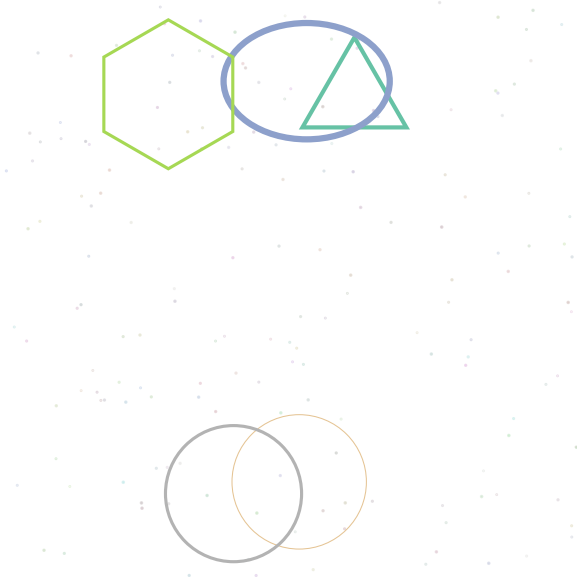[{"shape": "triangle", "thickness": 2, "radius": 0.52, "center": [0.614, 0.83]}, {"shape": "oval", "thickness": 3, "radius": 0.72, "center": [0.531, 0.859]}, {"shape": "hexagon", "thickness": 1.5, "radius": 0.64, "center": [0.291, 0.836]}, {"shape": "circle", "thickness": 0.5, "radius": 0.58, "center": [0.518, 0.165]}, {"shape": "circle", "thickness": 1.5, "radius": 0.59, "center": [0.404, 0.144]}]